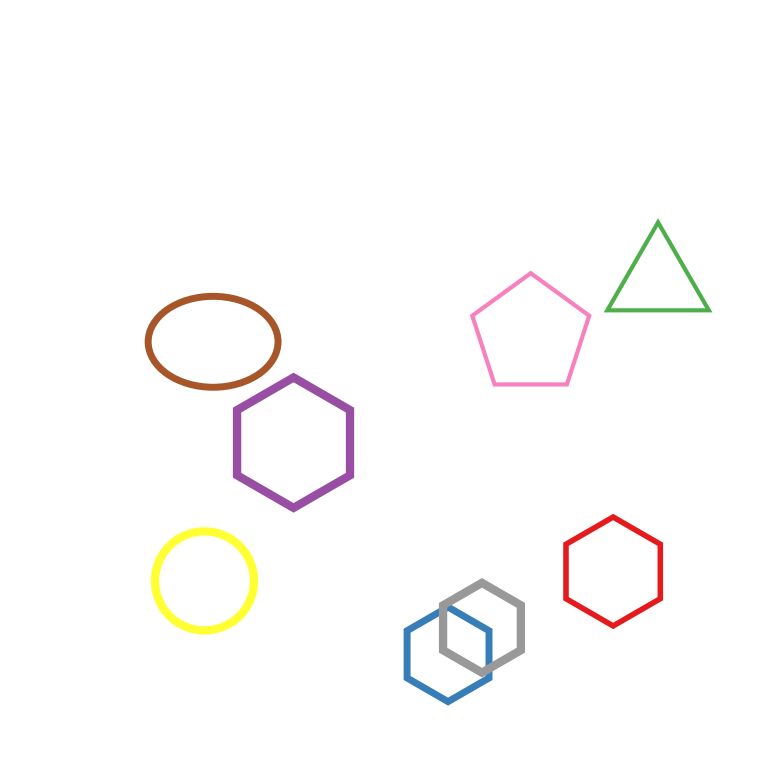[{"shape": "hexagon", "thickness": 2, "radius": 0.35, "center": [0.796, 0.258]}, {"shape": "hexagon", "thickness": 2.5, "radius": 0.31, "center": [0.582, 0.15]}, {"shape": "triangle", "thickness": 1.5, "radius": 0.38, "center": [0.855, 0.635]}, {"shape": "hexagon", "thickness": 3, "radius": 0.42, "center": [0.381, 0.425]}, {"shape": "circle", "thickness": 3, "radius": 0.32, "center": [0.266, 0.246]}, {"shape": "oval", "thickness": 2.5, "radius": 0.42, "center": [0.277, 0.556]}, {"shape": "pentagon", "thickness": 1.5, "radius": 0.4, "center": [0.689, 0.565]}, {"shape": "hexagon", "thickness": 3, "radius": 0.29, "center": [0.626, 0.185]}]